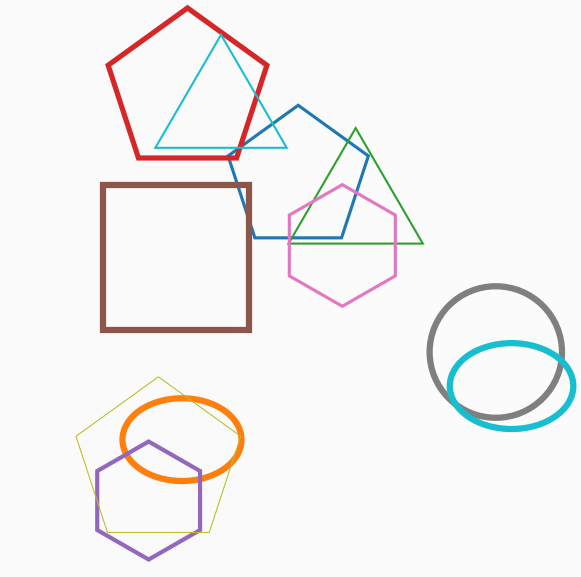[{"shape": "pentagon", "thickness": 1.5, "radius": 0.63, "center": [0.513, 0.69]}, {"shape": "oval", "thickness": 3, "radius": 0.51, "center": [0.313, 0.238]}, {"shape": "triangle", "thickness": 1, "radius": 0.67, "center": [0.612, 0.644]}, {"shape": "pentagon", "thickness": 2.5, "radius": 0.72, "center": [0.323, 0.842]}, {"shape": "hexagon", "thickness": 2, "radius": 0.51, "center": [0.256, 0.132]}, {"shape": "square", "thickness": 3, "radius": 0.63, "center": [0.303, 0.553]}, {"shape": "hexagon", "thickness": 1.5, "radius": 0.53, "center": [0.589, 0.574]}, {"shape": "circle", "thickness": 3, "radius": 0.57, "center": [0.853, 0.39]}, {"shape": "pentagon", "thickness": 0.5, "radius": 0.74, "center": [0.272, 0.198]}, {"shape": "oval", "thickness": 3, "radius": 0.53, "center": [0.88, 0.331]}, {"shape": "triangle", "thickness": 1, "radius": 0.65, "center": [0.38, 0.808]}]